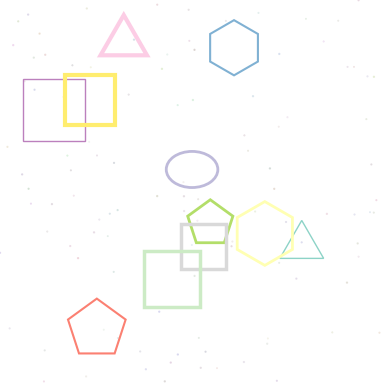[{"shape": "triangle", "thickness": 1, "radius": 0.33, "center": [0.784, 0.362]}, {"shape": "hexagon", "thickness": 2, "radius": 0.41, "center": [0.688, 0.394]}, {"shape": "oval", "thickness": 2, "radius": 0.34, "center": [0.499, 0.56]}, {"shape": "pentagon", "thickness": 1.5, "radius": 0.39, "center": [0.251, 0.146]}, {"shape": "hexagon", "thickness": 1.5, "radius": 0.36, "center": [0.608, 0.876]}, {"shape": "pentagon", "thickness": 2, "radius": 0.31, "center": [0.546, 0.419]}, {"shape": "triangle", "thickness": 3, "radius": 0.35, "center": [0.321, 0.891]}, {"shape": "square", "thickness": 2.5, "radius": 0.29, "center": [0.53, 0.36]}, {"shape": "square", "thickness": 1, "radius": 0.4, "center": [0.141, 0.715]}, {"shape": "square", "thickness": 2.5, "radius": 0.36, "center": [0.446, 0.276]}, {"shape": "square", "thickness": 3, "radius": 0.32, "center": [0.233, 0.74]}]